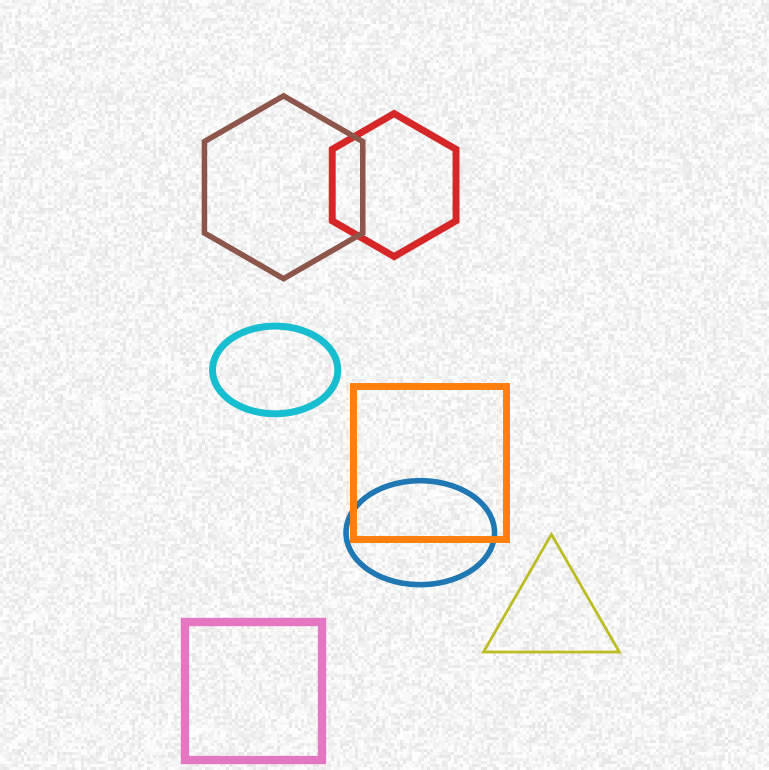[{"shape": "oval", "thickness": 2, "radius": 0.48, "center": [0.546, 0.308]}, {"shape": "square", "thickness": 2.5, "radius": 0.5, "center": [0.558, 0.399]}, {"shape": "hexagon", "thickness": 2.5, "radius": 0.46, "center": [0.512, 0.76]}, {"shape": "hexagon", "thickness": 2, "radius": 0.59, "center": [0.368, 0.757]}, {"shape": "square", "thickness": 3, "radius": 0.45, "center": [0.329, 0.103]}, {"shape": "triangle", "thickness": 1, "radius": 0.51, "center": [0.716, 0.204]}, {"shape": "oval", "thickness": 2.5, "radius": 0.41, "center": [0.357, 0.52]}]